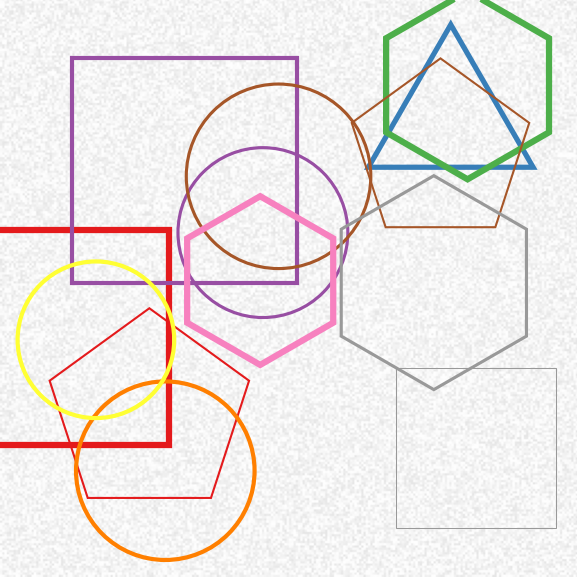[{"shape": "square", "thickness": 3, "radius": 0.93, "center": [0.107, 0.415]}, {"shape": "pentagon", "thickness": 1, "radius": 0.91, "center": [0.259, 0.284]}, {"shape": "triangle", "thickness": 2.5, "radius": 0.82, "center": [0.781, 0.792]}, {"shape": "hexagon", "thickness": 3, "radius": 0.81, "center": [0.81, 0.852]}, {"shape": "square", "thickness": 2, "radius": 0.97, "center": [0.32, 0.703]}, {"shape": "circle", "thickness": 1.5, "radius": 0.74, "center": [0.455, 0.596]}, {"shape": "circle", "thickness": 2, "radius": 0.77, "center": [0.286, 0.184]}, {"shape": "circle", "thickness": 2, "radius": 0.68, "center": [0.166, 0.411]}, {"shape": "pentagon", "thickness": 1, "radius": 0.81, "center": [0.763, 0.736]}, {"shape": "circle", "thickness": 1.5, "radius": 0.8, "center": [0.482, 0.694]}, {"shape": "hexagon", "thickness": 3, "radius": 0.73, "center": [0.451, 0.513]}, {"shape": "hexagon", "thickness": 1.5, "radius": 0.93, "center": [0.751, 0.51]}, {"shape": "square", "thickness": 0.5, "radius": 0.69, "center": [0.825, 0.223]}]